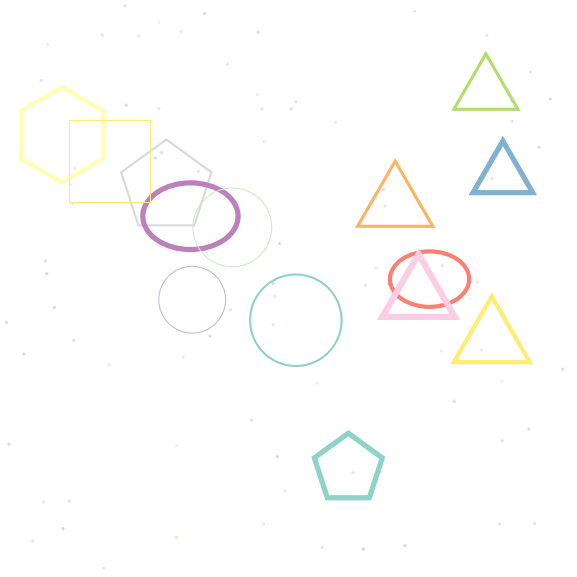[{"shape": "circle", "thickness": 1, "radius": 0.4, "center": [0.512, 0.445]}, {"shape": "pentagon", "thickness": 2.5, "radius": 0.31, "center": [0.603, 0.187]}, {"shape": "hexagon", "thickness": 2, "radius": 0.41, "center": [0.108, 0.766]}, {"shape": "circle", "thickness": 0.5, "radius": 0.29, "center": [0.333, 0.48]}, {"shape": "oval", "thickness": 2, "radius": 0.34, "center": [0.744, 0.516]}, {"shape": "triangle", "thickness": 2.5, "radius": 0.3, "center": [0.871, 0.695]}, {"shape": "triangle", "thickness": 1.5, "radius": 0.38, "center": [0.684, 0.645]}, {"shape": "triangle", "thickness": 1.5, "radius": 0.32, "center": [0.841, 0.842]}, {"shape": "triangle", "thickness": 3, "radius": 0.36, "center": [0.725, 0.487]}, {"shape": "pentagon", "thickness": 1, "radius": 0.41, "center": [0.288, 0.675]}, {"shape": "oval", "thickness": 2.5, "radius": 0.41, "center": [0.33, 0.625]}, {"shape": "circle", "thickness": 0.5, "radius": 0.34, "center": [0.402, 0.605]}, {"shape": "square", "thickness": 0.5, "radius": 0.35, "center": [0.19, 0.72]}, {"shape": "triangle", "thickness": 2, "radius": 0.38, "center": [0.851, 0.41]}]